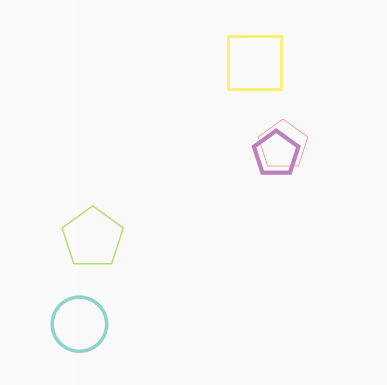[{"shape": "circle", "thickness": 2.5, "radius": 0.35, "center": [0.205, 0.158]}, {"shape": "pentagon", "thickness": 0.5, "radius": 0.34, "center": [0.73, 0.623]}, {"shape": "pentagon", "thickness": 1, "radius": 0.42, "center": [0.239, 0.382]}, {"shape": "pentagon", "thickness": 3, "radius": 0.3, "center": [0.713, 0.6]}, {"shape": "square", "thickness": 2, "radius": 0.34, "center": [0.657, 0.837]}]